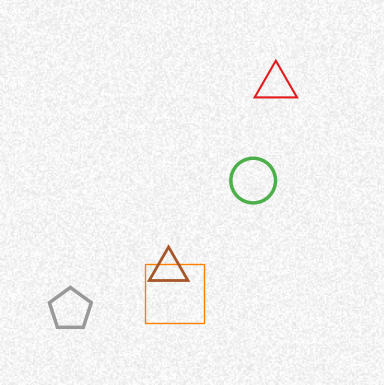[{"shape": "triangle", "thickness": 1.5, "radius": 0.32, "center": [0.716, 0.779]}, {"shape": "circle", "thickness": 2.5, "radius": 0.29, "center": [0.658, 0.531]}, {"shape": "square", "thickness": 1, "radius": 0.39, "center": [0.454, 0.238]}, {"shape": "triangle", "thickness": 2, "radius": 0.29, "center": [0.438, 0.3]}, {"shape": "pentagon", "thickness": 2.5, "radius": 0.29, "center": [0.183, 0.196]}]